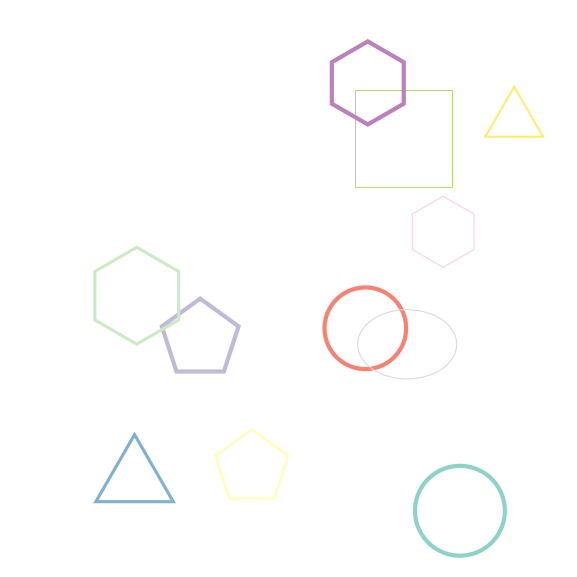[{"shape": "circle", "thickness": 2, "radius": 0.39, "center": [0.796, 0.115]}, {"shape": "pentagon", "thickness": 1, "radius": 0.33, "center": [0.436, 0.189]}, {"shape": "pentagon", "thickness": 2, "radius": 0.35, "center": [0.347, 0.412]}, {"shape": "circle", "thickness": 2, "radius": 0.35, "center": [0.633, 0.431]}, {"shape": "triangle", "thickness": 1.5, "radius": 0.39, "center": [0.233, 0.169]}, {"shape": "square", "thickness": 0.5, "radius": 0.42, "center": [0.698, 0.76]}, {"shape": "hexagon", "thickness": 0.5, "radius": 0.31, "center": [0.767, 0.598]}, {"shape": "oval", "thickness": 0.5, "radius": 0.43, "center": [0.705, 0.403]}, {"shape": "hexagon", "thickness": 2, "radius": 0.36, "center": [0.637, 0.856]}, {"shape": "hexagon", "thickness": 1.5, "radius": 0.42, "center": [0.237, 0.487]}, {"shape": "triangle", "thickness": 1, "radius": 0.29, "center": [0.89, 0.791]}]